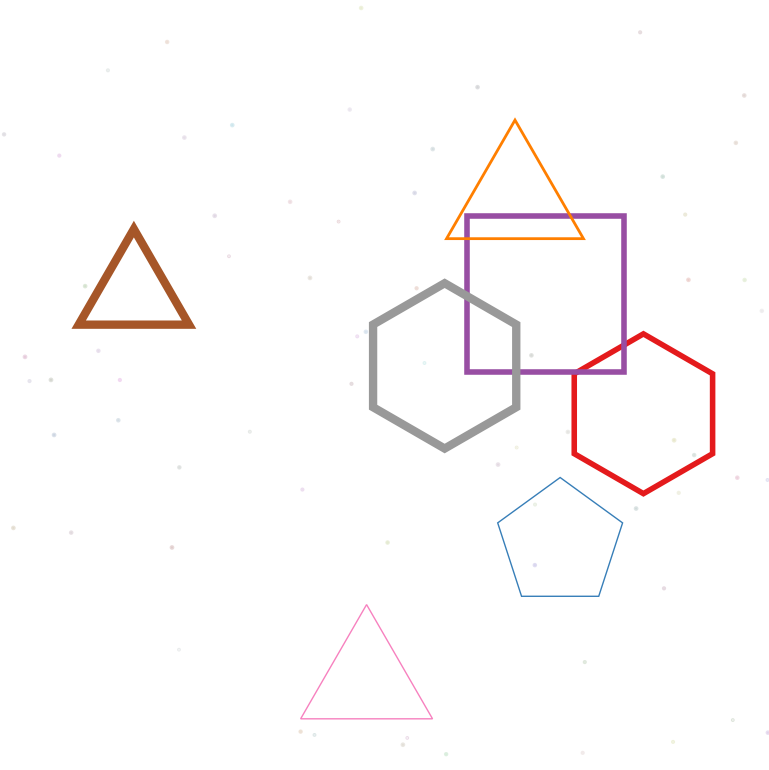[{"shape": "hexagon", "thickness": 2, "radius": 0.52, "center": [0.836, 0.463]}, {"shape": "pentagon", "thickness": 0.5, "radius": 0.43, "center": [0.727, 0.295]}, {"shape": "square", "thickness": 2, "radius": 0.51, "center": [0.709, 0.618]}, {"shape": "triangle", "thickness": 1, "radius": 0.51, "center": [0.669, 0.741]}, {"shape": "triangle", "thickness": 3, "radius": 0.41, "center": [0.174, 0.62]}, {"shape": "triangle", "thickness": 0.5, "radius": 0.49, "center": [0.476, 0.116]}, {"shape": "hexagon", "thickness": 3, "radius": 0.54, "center": [0.577, 0.525]}]